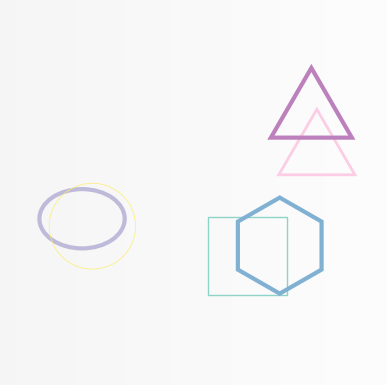[{"shape": "square", "thickness": 1, "radius": 0.51, "center": [0.638, 0.335]}, {"shape": "oval", "thickness": 3, "radius": 0.55, "center": [0.212, 0.432]}, {"shape": "hexagon", "thickness": 3, "radius": 0.62, "center": [0.722, 0.362]}, {"shape": "triangle", "thickness": 2, "radius": 0.57, "center": [0.818, 0.603]}, {"shape": "triangle", "thickness": 3, "radius": 0.6, "center": [0.804, 0.703]}, {"shape": "circle", "thickness": 0.5, "radius": 0.56, "center": [0.238, 0.412]}]